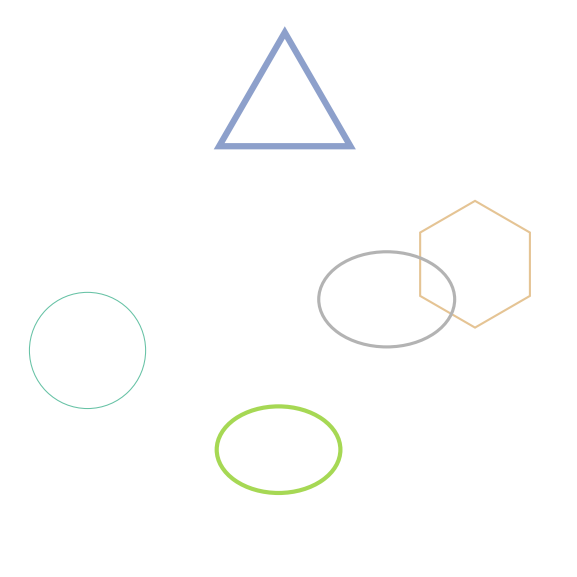[{"shape": "circle", "thickness": 0.5, "radius": 0.5, "center": [0.152, 0.392]}, {"shape": "triangle", "thickness": 3, "radius": 0.66, "center": [0.493, 0.812]}, {"shape": "oval", "thickness": 2, "radius": 0.54, "center": [0.482, 0.22]}, {"shape": "hexagon", "thickness": 1, "radius": 0.55, "center": [0.823, 0.542]}, {"shape": "oval", "thickness": 1.5, "radius": 0.59, "center": [0.67, 0.481]}]